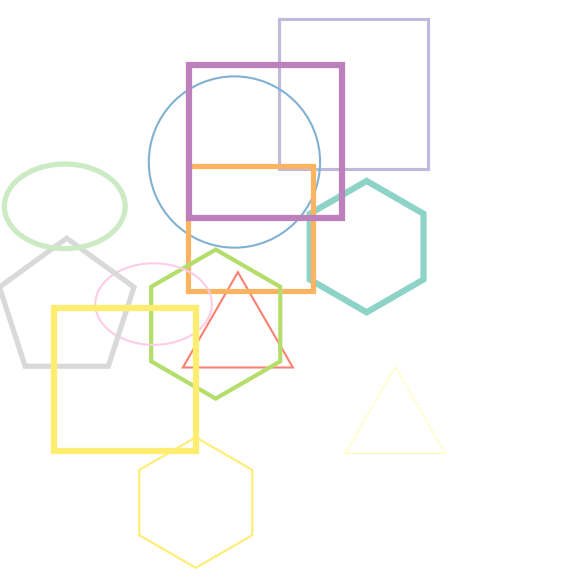[{"shape": "hexagon", "thickness": 3, "radius": 0.57, "center": [0.635, 0.572]}, {"shape": "triangle", "thickness": 0.5, "radius": 0.5, "center": [0.684, 0.264]}, {"shape": "square", "thickness": 1.5, "radius": 0.65, "center": [0.612, 0.836]}, {"shape": "triangle", "thickness": 1, "radius": 0.55, "center": [0.412, 0.418]}, {"shape": "circle", "thickness": 1, "radius": 0.74, "center": [0.406, 0.719]}, {"shape": "square", "thickness": 2.5, "radius": 0.54, "center": [0.434, 0.604]}, {"shape": "hexagon", "thickness": 2, "radius": 0.65, "center": [0.374, 0.438]}, {"shape": "oval", "thickness": 1, "radius": 0.5, "center": [0.266, 0.473]}, {"shape": "pentagon", "thickness": 2.5, "radius": 0.61, "center": [0.116, 0.464]}, {"shape": "square", "thickness": 3, "radius": 0.66, "center": [0.46, 0.754]}, {"shape": "oval", "thickness": 2.5, "radius": 0.52, "center": [0.112, 0.642]}, {"shape": "square", "thickness": 3, "radius": 0.62, "center": [0.216, 0.342]}, {"shape": "hexagon", "thickness": 1, "radius": 0.56, "center": [0.339, 0.129]}]